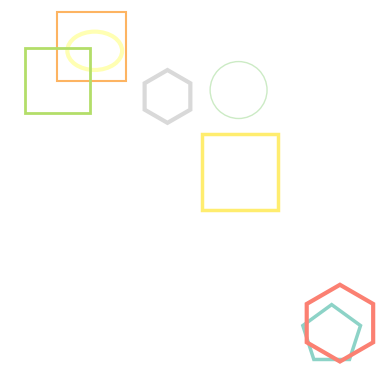[{"shape": "pentagon", "thickness": 2.5, "radius": 0.39, "center": [0.861, 0.13]}, {"shape": "oval", "thickness": 3, "radius": 0.36, "center": [0.246, 0.868]}, {"shape": "hexagon", "thickness": 3, "radius": 0.5, "center": [0.883, 0.161]}, {"shape": "square", "thickness": 1.5, "radius": 0.45, "center": [0.238, 0.879]}, {"shape": "square", "thickness": 2, "radius": 0.42, "center": [0.149, 0.791]}, {"shape": "hexagon", "thickness": 3, "radius": 0.34, "center": [0.435, 0.749]}, {"shape": "circle", "thickness": 1, "radius": 0.37, "center": [0.62, 0.766]}, {"shape": "square", "thickness": 2.5, "radius": 0.49, "center": [0.624, 0.553]}]